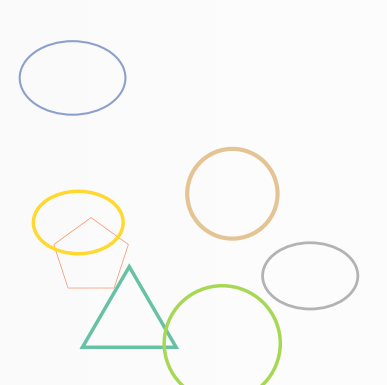[{"shape": "triangle", "thickness": 2.5, "radius": 0.7, "center": [0.334, 0.168]}, {"shape": "pentagon", "thickness": 0.5, "radius": 0.51, "center": [0.235, 0.334]}, {"shape": "oval", "thickness": 1.5, "radius": 0.68, "center": [0.187, 0.798]}, {"shape": "circle", "thickness": 2.5, "radius": 0.75, "center": [0.574, 0.108]}, {"shape": "oval", "thickness": 2.5, "radius": 0.58, "center": [0.202, 0.422]}, {"shape": "circle", "thickness": 3, "radius": 0.58, "center": [0.6, 0.497]}, {"shape": "oval", "thickness": 2, "radius": 0.61, "center": [0.801, 0.283]}]